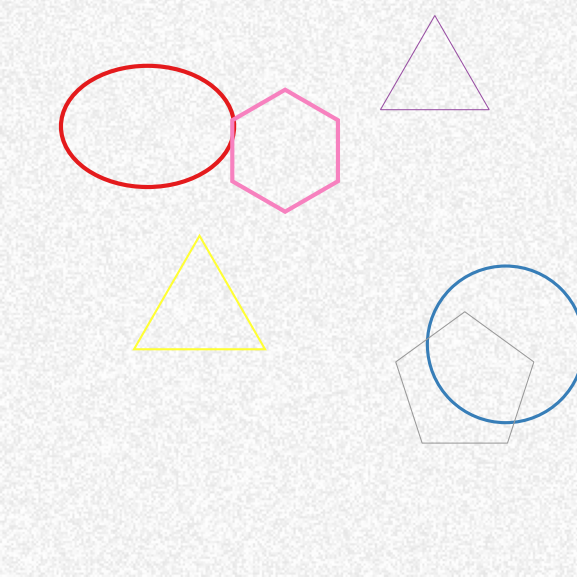[{"shape": "oval", "thickness": 2, "radius": 0.75, "center": [0.255, 0.78]}, {"shape": "circle", "thickness": 1.5, "radius": 0.68, "center": [0.876, 0.403]}, {"shape": "triangle", "thickness": 0.5, "radius": 0.54, "center": [0.753, 0.864]}, {"shape": "triangle", "thickness": 1, "radius": 0.66, "center": [0.346, 0.46]}, {"shape": "hexagon", "thickness": 2, "radius": 0.53, "center": [0.494, 0.738]}, {"shape": "pentagon", "thickness": 0.5, "radius": 0.63, "center": [0.805, 0.334]}]